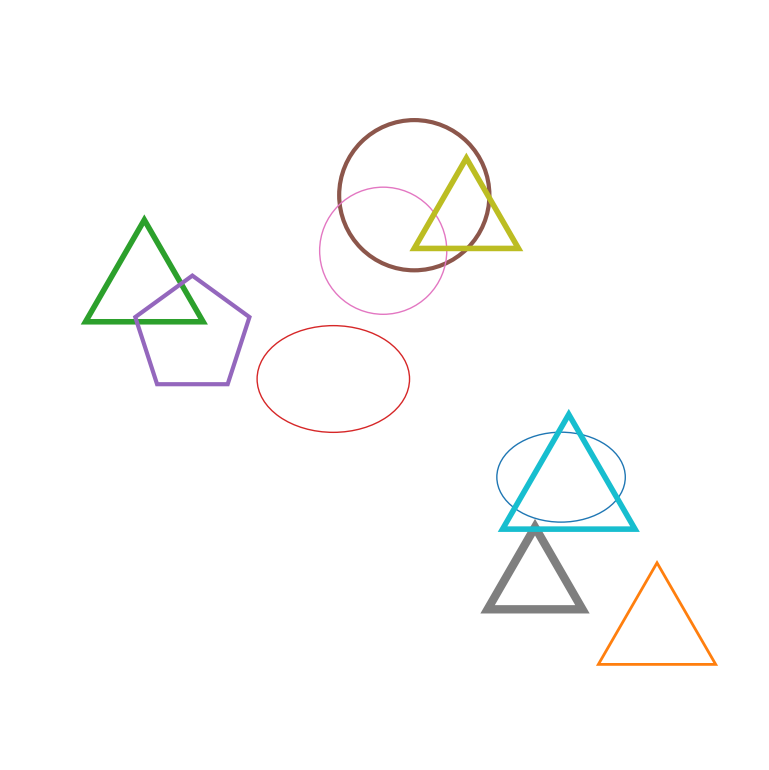[{"shape": "oval", "thickness": 0.5, "radius": 0.42, "center": [0.729, 0.38]}, {"shape": "triangle", "thickness": 1, "radius": 0.44, "center": [0.853, 0.181]}, {"shape": "triangle", "thickness": 2, "radius": 0.44, "center": [0.187, 0.626]}, {"shape": "oval", "thickness": 0.5, "radius": 0.49, "center": [0.433, 0.508]}, {"shape": "pentagon", "thickness": 1.5, "radius": 0.39, "center": [0.25, 0.564]}, {"shape": "circle", "thickness": 1.5, "radius": 0.49, "center": [0.538, 0.746]}, {"shape": "circle", "thickness": 0.5, "radius": 0.41, "center": [0.498, 0.674]}, {"shape": "triangle", "thickness": 3, "radius": 0.36, "center": [0.695, 0.244]}, {"shape": "triangle", "thickness": 2, "radius": 0.39, "center": [0.606, 0.716]}, {"shape": "triangle", "thickness": 2, "radius": 0.5, "center": [0.739, 0.362]}]